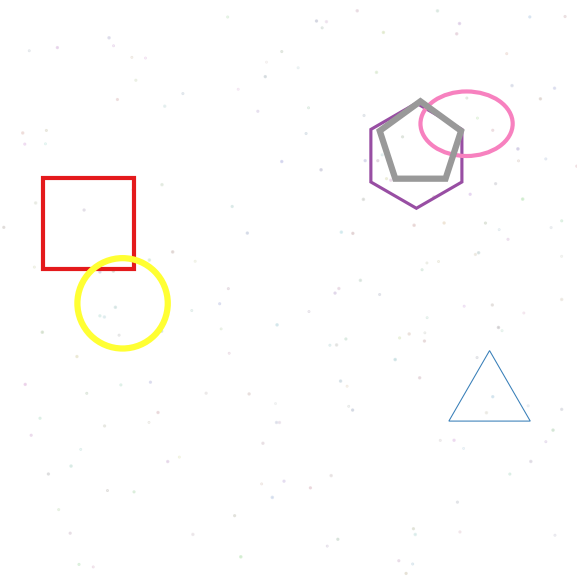[{"shape": "square", "thickness": 2, "radius": 0.39, "center": [0.153, 0.612]}, {"shape": "triangle", "thickness": 0.5, "radius": 0.41, "center": [0.848, 0.311]}, {"shape": "hexagon", "thickness": 1.5, "radius": 0.46, "center": [0.721, 0.73]}, {"shape": "circle", "thickness": 3, "radius": 0.39, "center": [0.212, 0.474]}, {"shape": "oval", "thickness": 2, "radius": 0.4, "center": [0.808, 0.785]}, {"shape": "pentagon", "thickness": 3, "radius": 0.37, "center": [0.728, 0.75]}]